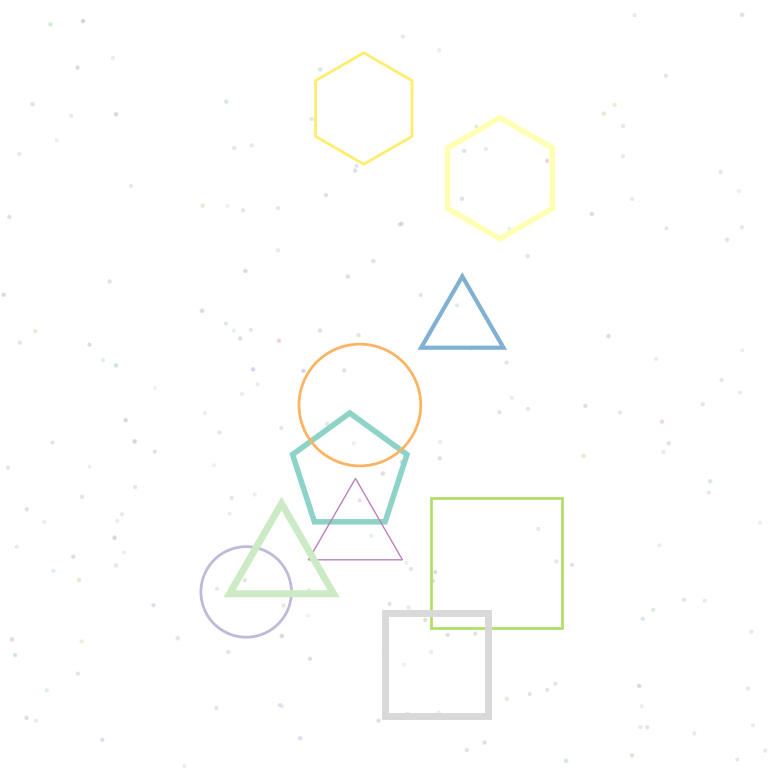[{"shape": "pentagon", "thickness": 2, "radius": 0.39, "center": [0.454, 0.386]}, {"shape": "hexagon", "thickness": 2, "radius": 0.39, "center": [0.649, 0.769]}, {"shape": "circle", "thickness": 1, "radius": 0.29, "center": [0.32, 0.231]}, {"shape": "triangle", "thickness": 1.5, "radius": 0.31, "center": [0.6, 0.579]}, {"shape": "circle", "thickness": 1, "radius": 0.4, "center": [0.467, 0.474]}, {"shape": "square", "thickness": 1, "radius": 0.42, "center": [0.645, 0.269]}, {"shape": "square", "thickness": 2.5, "radius": 0.33, "center": [0.567, 0.137]}, {"shape": "triangle", "thickness": 0.5, "radius": 0.35, "center": [0.462, 0.308]}, {"shape": "triangle", "thickness": 2.5, "radius": 0.39, "center": [0.366, 0.268]}, {"shape": "hexagon", "thickness": 1, "radius": 0.36, "center": [0.472, 0.859]}]